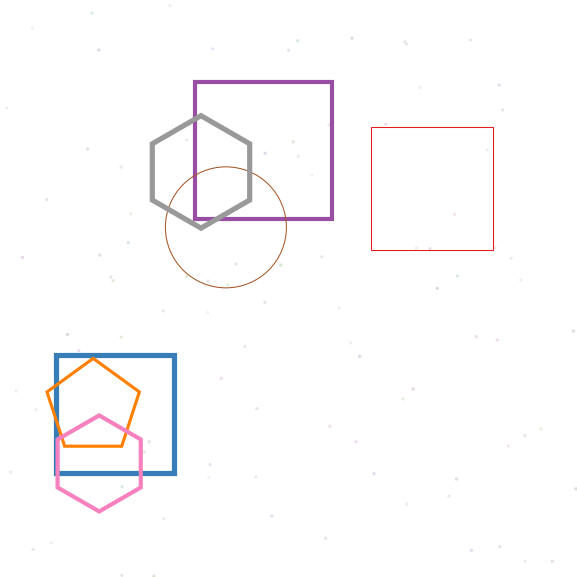[{"shape": "square", "thickness": 0.5, "radius": 0.53, "center": [0.749, 0.673]}, {"shape": "square", "thickness": 2.5, "radius": 0.51, "center": [0.199, 0.282]}, {"shape": "square", "thickness": 2, "radius": 0.59, "center": [0.456, 0.739]}, {"shape": "pentagon", "thickness": 1.5, "radius": 0.42, "center": [0.161, 0.294]}, {"shape": "circle", "thickness": 0.5, "radius": 0.52, "center": [0.391, 0.605]}, {"shape": "hexagon", "thickness": 2, "radius": 0.42, "center": [0.172, 0.197]}, {"shape": "hexagon", "thickness": 2.5, "radius": 0.49, "center": [0.348, 0.701]}]